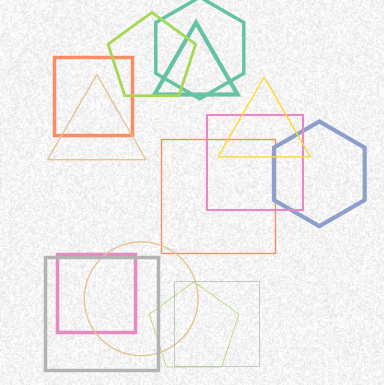[{"shape": "triangle", "thickness": 3, "radius": 0.62, "center": [0.509, 0.817]}, {"shape": "hexagon", "thickness": 2.5, "radius": 0.66, "center": [0.519, 0.875]}, {"shape": "square", "thickness": 2.5, "radius": 0.51, "center": [0.242, 0.752]}, {"shape": "square", "thickness": 1, "radius": 0.74, "center": [0.566, 0.491]}, {"shape": "hexagon", "thickness": 3, "radius": 0.68, "center": [0.829, 0.548]}, {"shape": "square", "thickness": 1.5, "radius": 0.62, "center": [0.663, 0.578]}, {"shape": "square", "thickness": 2.5, "radius": 0.51, "center": [0.25, 0.239]}, {"shape": "pentagon", "thickness": 2, "radius": 0.6, "center": [0.394, 0.848]}, {"shape": "pentagon", "thickness": 0.5, "radius": 0.61, "center": [0.504, 0.146]}, {"shape": "triangle", "thickness": 1, "radius": 0.69, "center": [0.686, 0.662]}, {"shape": "circle", "thickness": 1, "radius": 0.74, "center": [0.367, 0.224]}, {"shape": "triangle", "thickness": 1, "radius": 0.74, "center": [0.251, 0.659]}, {"shape": "square", "thickness": 0.5, "radius": 0.55, "center": [0.562, 0.16]}, {"shape": "square", "thickness": 2.5, "radius": 0.73, "center": [0.264, 0.185]}]